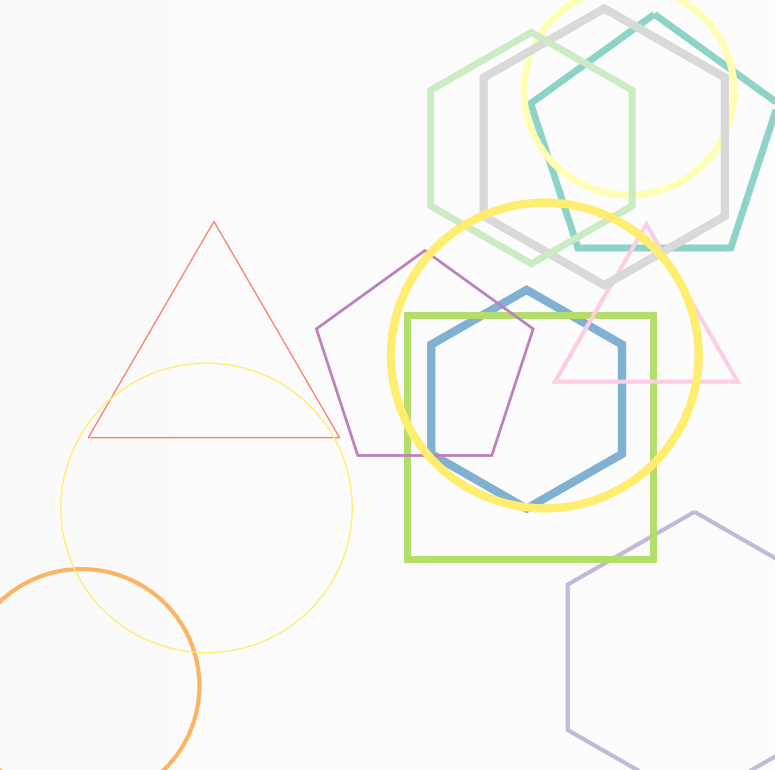[{"shape": "pentagon", "thickness": 2.5, "radius": 0.84, "center": [0.844, 0.814]}, {"shape": "circle", "thickness": 2.5, "radius": 0.68, "center": [0.812, 0.882]}, {"shape": "hexagon", "thickness": 1.5, "radius": 0.94, "center": [0.896, 0.146]}, {"shape": "triangle", "thickness": 0.5, "radius": 0.94, "center": [0.276, 0.525]}, {"shape": "hexagon", "thickness": 3, "radius": 0.71, "center": [0.68, 0.481]}, {"shape": "circle", "thickness": 1.5, "radius": 0.76, "center": [0.105, 0.109]}, {"shape": "square", "thickness": 2.5, "radius": 0.79, "center": [0.684, 0.432]}, {"shape": "triangle", "thickness": 1.5, "radius": 0.68, "center": [0.834, 0.572]}, {"shape": "hexagon", "thickness": 3, "radius": 0.9, "center": [0.78, 0.809]}, {"shape": "pentagon", "thickness": 1, "radius": 0.74, "center": [0.548, 0.527]}, {"shape": "hexagon", "thickness": 2.5, "radius": 0.75, "center": [0.686, 0.808]}, {"shape": "circle", "thickness": 0.5, "radius": 0.94, "center": [0.267, 0.34]}, {"shape": "circle", "thickness": 3, "radius": 0.99, "center": [0.703, 0.538]}]